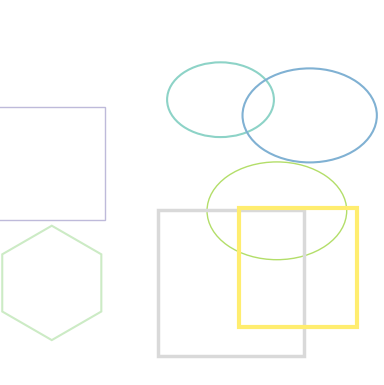[{"shape": "oval", "thickness": 1.5, "radius": 0.69, "center": [0.573, 0.741]}, {"shape": "square", "thickness": 1, "radius": 0.73, "center": [0.126, 0.575]}, {"shape": "oval", "thickness": 1.5, "radius": 0.87, "center": [0.804, 0.7]}, {"shape": "oval", "thickness": 1, "radius": 0.91, "center": [0.719, 0.452]}, {"shape": "square", "thickness": 2.5, "radius": 0.95, "center": [0.6, 0.264]}, {"shape": "hexagon", "thickness": 1.5, "radius": 0.74, "center": [0.135, 0.265]}, {"shape": "square", "thickness": 3, "radius": 0.77, "center": [0.774, 0.306]}]